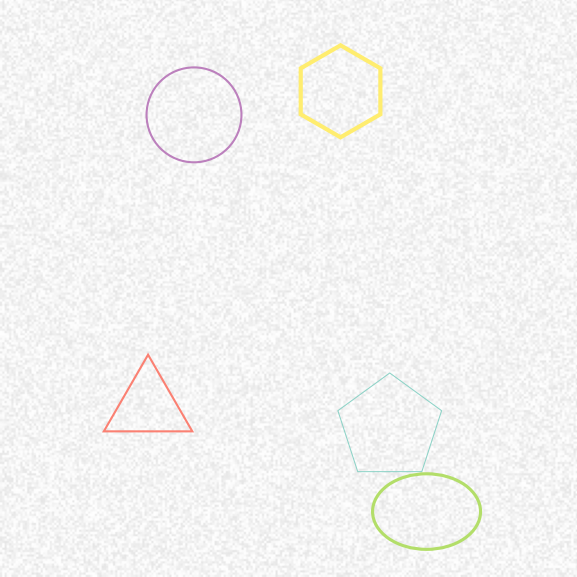[{"shape": "pentagon", "thickness": 0.5, "radius": 0.47, "center": [0.675, 0.259]}, {"shape": "triangle", "thickness": 1, "radius": 0.44, "center": [0.256, 0.296]}, {"shape": "oval", "thickness": 1.5, "radius": 0.47, "center": [0.739, 0.113]}, {"shape": "circle", "thickness": 1, "radius": 0.41, "center": [0.336, 0.8]}, {"shape": "hexagon", "thickness": 2, "radius": 0.4, "center": [0.59, 0.841]}]